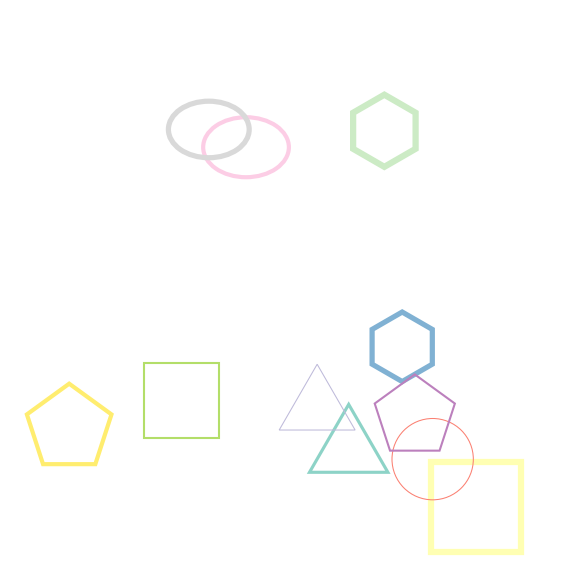[{"shape": "triangle", "thickness": 1.5, "radius": 0.39, "center": [0.604, 0.221]}, {"shape": "square", "thickness": 3, "radius": 0.39, "center": [0.824, 0.122]}, {"shape": "triangle", "thickness": 0.5, "radius": 0.38, "center": [0.549, 0.292]}, {"shape": "circle", "thickness": 0.5, "radius": 0.35, "center": [0.749, 0.204]}, {"shape": "hexagon", "thickness": 2.5, "radius": 0.3, "center": [0.696, 0.399]}, {"shape": "square", "thickness": 1, "radius": 0.32, "center": [0.315, 0.305]}, {"shape": "oval", "thickness": 2, "radius": 0.37, "center": [0.426, 0.744]}, {"shape": "oval", "thickness": 2.5, "radius": 0.35, "center": [0.362, 0.775]}, {"shape": "pentagon", "thickness": 1, "radius": 0.36, "center": [0.718, 0.278]}, {"shape": "hexagon", "thickness": 3, "radius": 0.31, "center": [0.666, 0.773]}, {"shape": "pentagon", "thickness": 2, "radius": 0.39, "center": [0.12, 0.258]}]